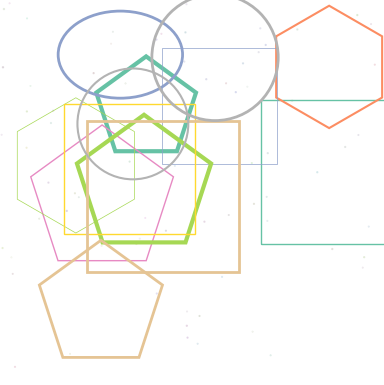[{"shape": "square", "thickness": 1, "radius": 0.94, "center": [0.866, 0.553]}, {"shape": "pentagon", "thickness": 3, "radius": 0.68, "center": [0.38, 0.717]}, {"shape": "hexagon", "thickness": 1.5, "radius": 0.79, "center": [0.855, 0.826]}, {"shape": "oval", "thickness": 2, "radius": 0.81, "center": [0.313, 0.858]}, {"shape": "square", "thickness": 0.5, "radius": 0.75, "center": [0.57, 0.724]}, {"shape": "pentagon", "thickness": 1, "radius": 0.97, "center": [0.265, 0.481]}, {"shape": "hexagon", "thickness": 0.5, "radius": 0.88, "center": [0.197, 0.57]}, {"shape": "pentagon", "thickness": 3, "radius": 0.92, "center": [0.374, 0.519]}, {"shape": "square", "thickness": 1, "radius": 0.85, "center": [0.336, 0.561]}, {"shape": "pentagon", "thickness": 2, "radius": 0.84, "center": [0.262, 0.208]}, {"shape": "square", "thickness": 2, "radius": 0.99, "center": [0.423, 0.49]}, {"shape": "circle", "thickness": 1.5, "radius": 0.72, "center": [0.345, 0.678]}, {"shape": "circle", "thickness": 2, "radius": 0.82, "center": [0.559, 0.851]}]